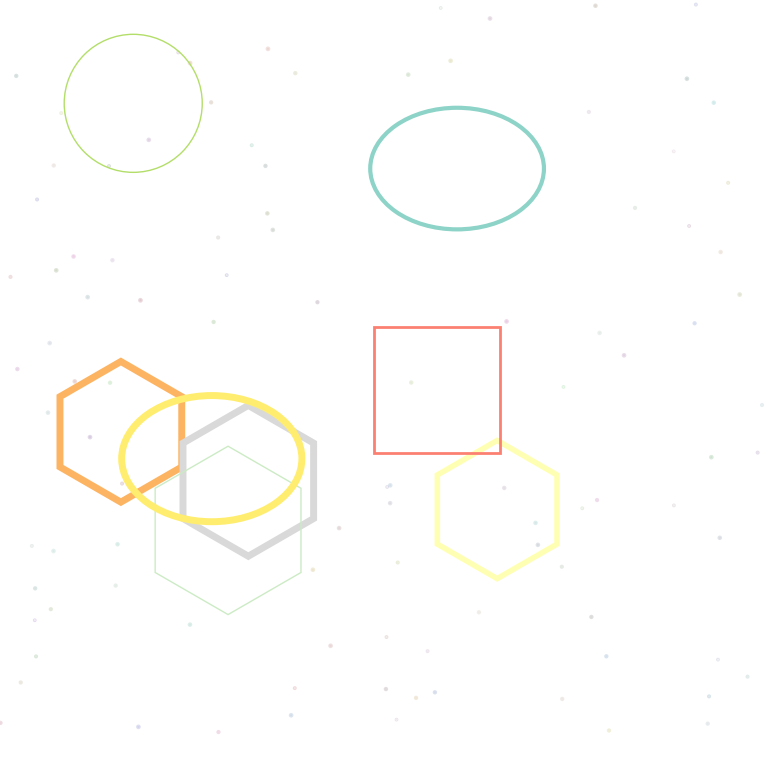[{"shape": "oval", "thickness": 1.5, "radius": 0.56, "center": [0.594, 0.781]}, {"shape": "hexagon", "thickness": 2, "radius": 0.45, "center": [0.646, 0.338]}, {"shape": "square", "thickness": 1, "radius": 0.41, "center": [0.568, 0.494]}, {"shape": "hexagon", "thickness": 2.5, "radius": 0.46, "center": [0.157, 0.439]}, {"shape": "circle", "thickness": 0.5, "radius": 0.45, "center": [0.173, 0.866]}, {"shape": "hexagon", "thickness": 2.5, "radius": 0.49, "center": [0.322, 0.376]}, {"shape": "hexagon", "thickness": 0.5, "radius": 0.55, "center": [0.296, 0.311]}, {"shape": "oval", "thickness": 2.5, "radius": 0.59, "center": [0.275, 0.404]}]